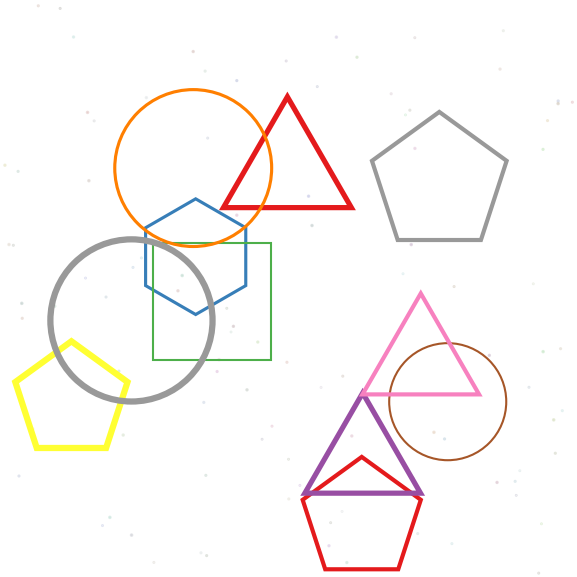[{"shape": "pentagon", "thickness": 2, "radius": 0.54, "center": [0.626, 0.1]}, {"shape": "triangle", "thickness": 2.5, "radius": 0.64, "center": [0.498, 0.704]}, {"shape": "hexagon", "thickness": 1.5, "radius": 0.5, "center": [0.339, 0.555]}, {"shape": "square", "thickness": 1, "radius": 0.51, "center": [0.367, 0.477]}, {"shape": "triangle", "thickness": 2.5, "radius": 0.58, "center": [0.628, 0.203]}, {"shape": "circle", "thickness": 1.5, "radius": 0.68, "center": [0.335, 0.708]}, {"shape": "pentagon", "thickness": 3, "radius": 0.51, "center": [0.124, 0.306]}, {"shape": "circle", "thickness": 1, "radius": 0.51, "center": [0.775, 0.304]}, {"shape": "triangle", "thickness": 2, "radius": 0.58, "center": [0.729, 0.374]}, {"shape": "pentagon", "thickness": 2, "radius": 0.61, "center": [0.761, 0.683]}, {"shape": "circle", "thickness": 3, "radius": 0.7, "center": [0.228, 0.444]}]